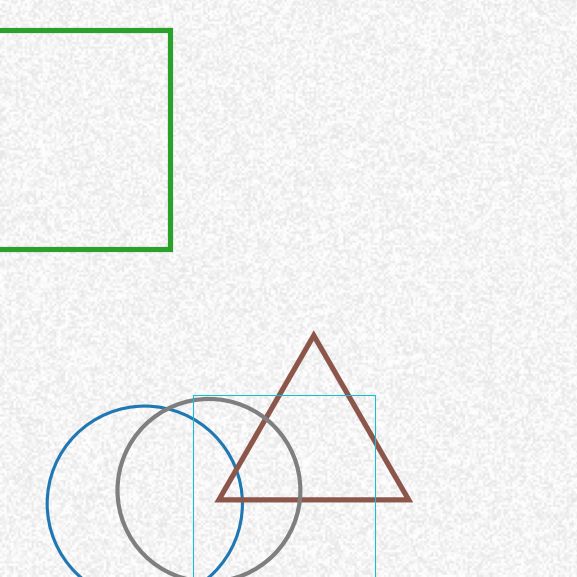[{"shape": "circle", "thickness": 1.5, "radius": 0.85, "center": [0.251, 0.127]}, {"shape": "square", "thickness": 2.5, "radius": 0.95, "center": [0.106, 0.757]}, {"shape": "triangle", "thickness": 2.5, "radius": 0.95, "center": [0.543, 0.228]}, {"shape": "circle", "thickness": 2, "radius": 0.79, "center": [0.362, 0.15]}, {"shape": "square", "thickness": 0.5, "radius": 0.79, "center": [0.491, 0.157]}]